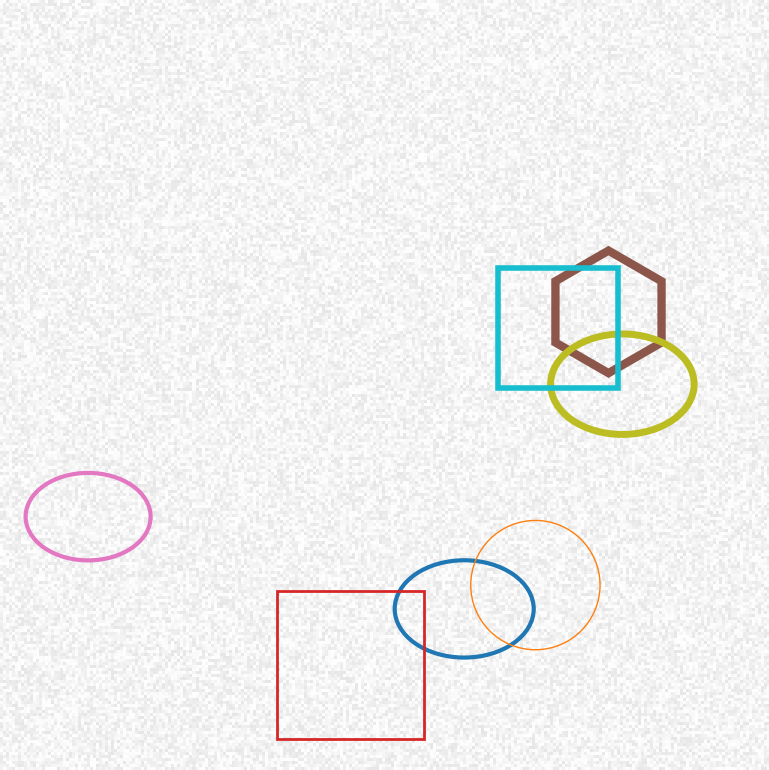[{"shape": "oval", "thickness": 1.5, "radius": 0.45, "center": [0.603, 0.209]}, {"shape": "circle", "thickness": 0.5, "radius": 0.42, "center": [0.695, 0.24]}, {"shape": "square", "thickness": 1, "radius": 0.48, "center": [0.455, 0.137]}, {"shape": "hexagon", "thickness": 3, "radius": 0.4, "center": [0.79, 0.595]}, {"shape": "oval", "thickness": 1.5, "radius": 0.41, "center": [0.114, 0.329]}, {"shape": "oval", "thickness": 2.5, "radius": 0.47, "center": [0.808, 0.501]}, {"shape": "square", "thickness": 2, "radius": 0.39, "center": [0.725, 0.574]}]